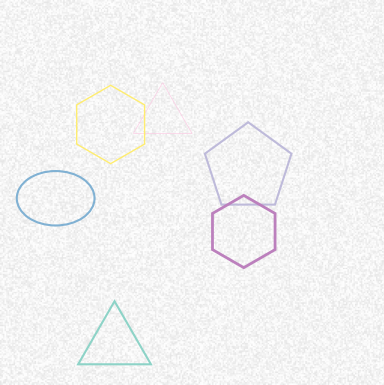[{"shape": "triangle", "thickness": 1.5, "radius": 0.55, "center": [0.297, 0.108]}, {"shape": "pentagon", "thickness": 1.5, "radius": 0.59, "center": [0.645, 0.564]}, {"shape": "oval", "thickness": 1.5, "radius": 0.5, "center": [0.145, 0.485]}, {"shape": "triangle", "thickness": 0.5, "radius": 0.44, "center": [0.423, 0.697]}, {"shape": "hexagon", "thickness": 2, "radius": 0.47, "center": [0.633, 0.399]}, {"shape": "hexagon", "thickness": 1, "radius": 0.51, "center": [0.287, 0.677]}]